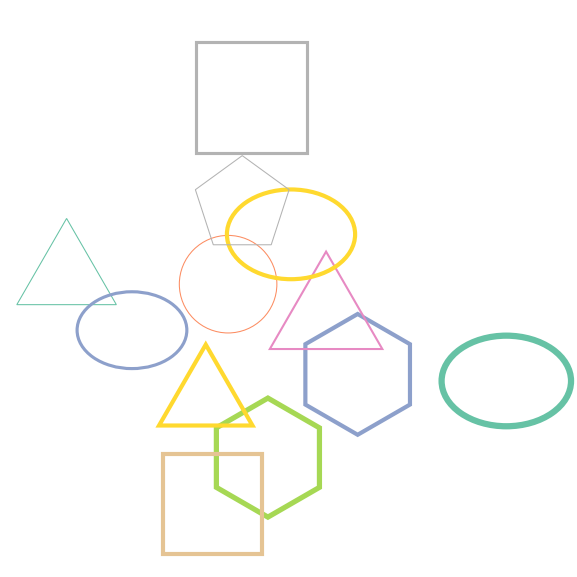[{"shape": "triangle", "thickness": 0.5, "radius": 0.5, "center": [0.115, 0.521]}, {"shape": "oval", "thickness": 3, "radius": 0.56, "center": [0.877, 0.339]}, {"shape": "circle", "thickness": 0.5, "radius": 0.42, "center": [0.395, 0.507]}, {"shape": "oval", "thickness": 1.5, "radius": 0.48, "center": [0.229, 0.427]}, {"shape": "hexagon", "thickness": 2, "radius": 0.52, "center": [0.619, 0.351]}, {"shape": "triangle", "thickness": 1, "radius": 0.56, "center": [0.565, 0.451]}, {"shape": "hexagon", "thickness": 2.5, "radius": 0.52, "center": [0.464, 0.207]}, {"shape": "oval", "thickness": 2, "radius": 0.56, "center": [0.504, 0.593]}, {"shape": "triangle", "thickness": 2, "radius": 0.47, "center": [0.356, 0.309]}, {"shape": "square", "thickness": 2, "radius": 0.43, "center": [0.368, 0.126]}, {"shape": "square", "thickness": 1.5, "radius": 0.48, "center": [0.436, 0.83]}, {"shape": "pentagon", "thickness": 0.5, "radius": 0.43, "center": [0.419, 0.644]}]